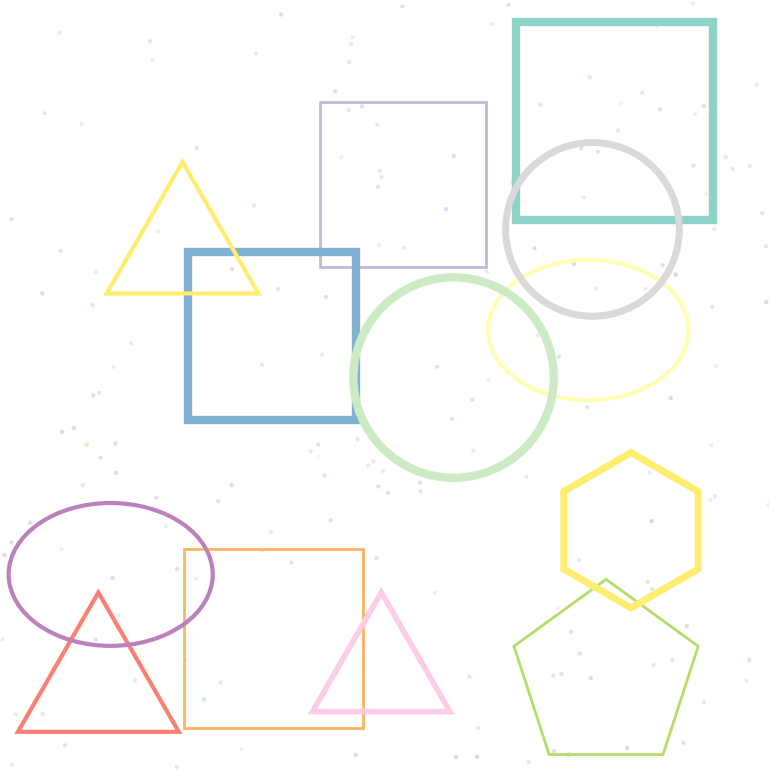[{"shape": "square", "thickness": 3, "radius": 0.64, "center": [0.798, 0.843]}, {"shape": "oval", "thickness": 1.5, "radius": 0.65, "center": [0.764, 0.571]}, {"shape": "square", "thickness": 1, "radius": 0.54, "center": [0.523, 0.76]}, {"shape": "triangle", "thickness": 1.5, "radius": 0.6, "center": [0.128, 0.11]}, {"shape": "square", "thickness": 3, "radius": 0.55, "center": [0.353, 0.563]}, {"shape": "square", "thickness": 1, "radius": 0.58, "center": [0.355, 0.171]}, {"shape": "pentagon", "thickness": 1, "radius": 0.63, "center": [0.787, 0.122]}, {"shape": "triangle", "thickness": 2, "radius": 0.52, "center": [0.495, 0.127]}, {"shape": "circle", "thickness": 2.5, "radius": 0.56, "center": [0.769, 0.702]}, {"shape": "oval", "thickness": 1.5, "radius": 0.66, "center": [0.144, 0.254]}, {"shape": "circle", "thickness": 3, "radius": 0.65, "center": [0.589, 0.51]}, {"shape": "triangle", "thickness": 1.5, "radius": 0.57, "center": [0.237, 0.676]}, {"shape": "hexagon", "thickness": 2.5, "radius": 0.5, "center": [0.819, 0.311]}]